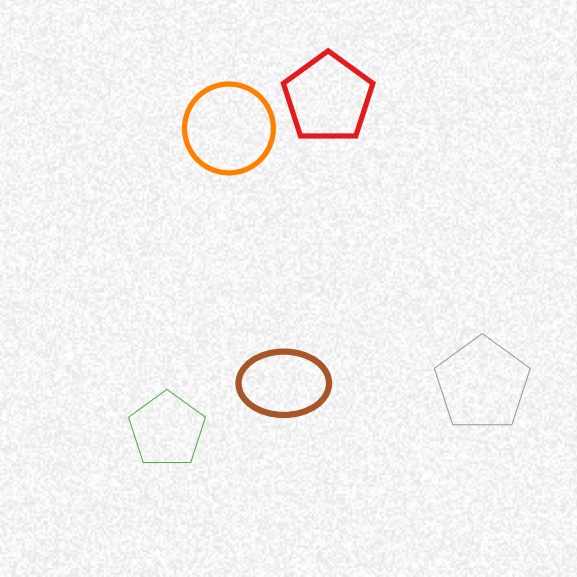[{"shape": "pentagon", "thickness": 2.5, "radius": 0.41, "center": [0.568, 0.83]}, {"shape": "pentagon", "thickness": 0.5, "radius": 0.35, "center": [0.289, 0.255]}, {"shape": "circle", "thickness": 2.5, "radius": 0.38, "center": [0.396, 0.777]}, {"shape": "oval", "thickness": 3, "radius": 0.39, "center": [0.491, 0.335]}, {"shape": "pentagon", "thickness": 0.5, "radius": 0.44, "center": [0.835, 0.334]}]